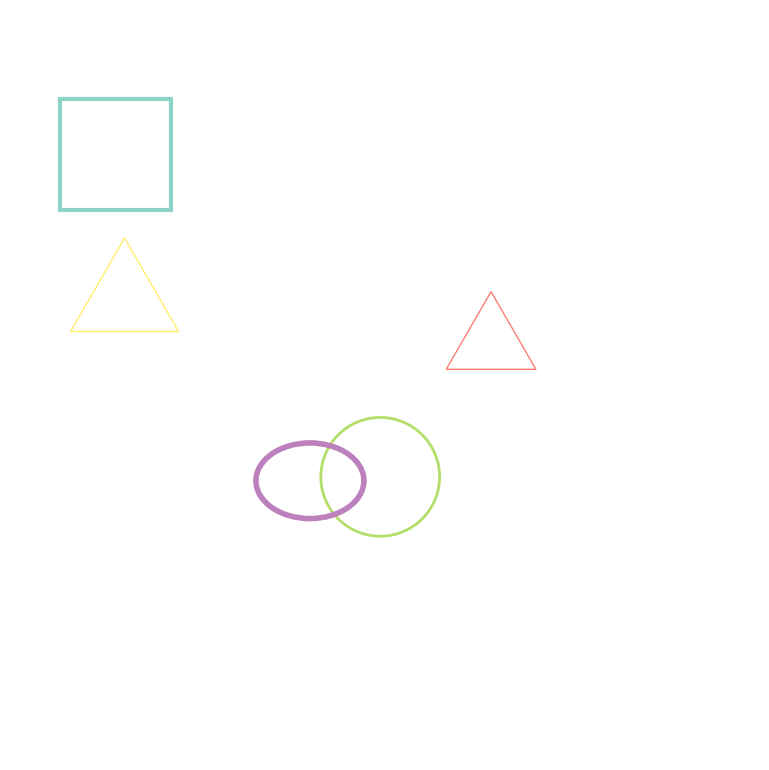[{"shape": "square", "thickness": 1.5, "radius": 0.36, "center": [0.15, 0.8]}, {"shape": "triangle", "thickness": 0.5, "radius": 0.34, "center": [0.638, 0.554]}, {"shape": "circle", "thickness": 1, "radius": 0.39, "center": [0.494, 0.381]}, {"shape": "oval", "thickness": 2, "radius": 0.35, "center": [0.402, 0.376]}, {"shape": "triangle", "thickness": 0.5, "radius": 0.4, "center": [0.162, 0.61]}]